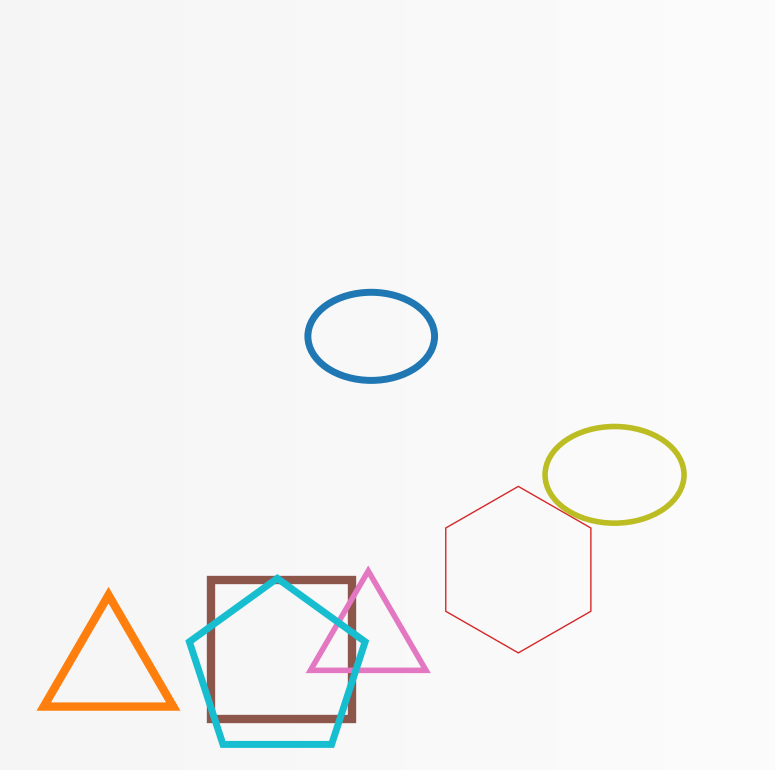[{"shape": "oval", "thickness": 2.5, "radius": 0.41, "center": [0.479, 0.563]}, {"shape": "triangle", "thickness": 3, "radius": 0.48, "center": [0.14, 0.131]}, {"shape": "hexagon", "thickness": 0.5, "radius": 0.54, "center": [0.669, 0.26]}, {"shape": "square", "thickness": 3, "radius": 0.45, "center": [0.363, 0.156]}, {"shape": "triangle", "thickness": 2, "radius": 0.43, "center": [0.475, 0.172]}, {"shape": "oval", "thickness": 2, "radius": 0.45, "center": [0.793, 0.383]}, {"shape": "pentagon", "thickness": 2.5, "radius": 0.6, "center": [0.358, 0.13]}]